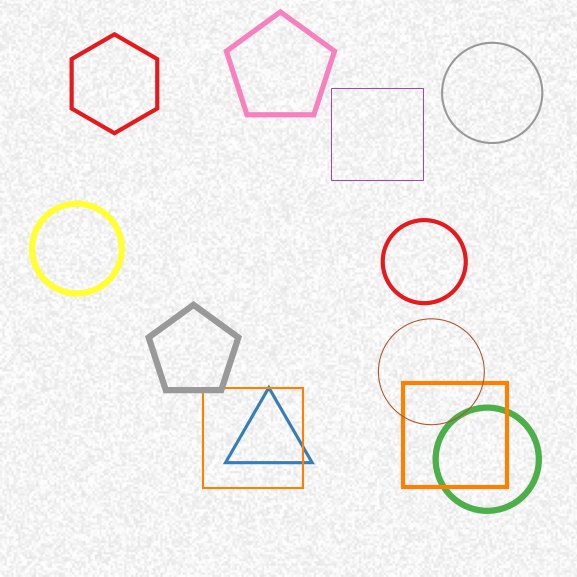[{"shape": "circle", "thickness": 2, "radius": 0.36, "center": [0.735, 0.546]}, {"shape": "hexagon", "thickness": 2, "radius": 0.43, "center": [0.198, 0.854]}, {"shape": "triangle", "thickness": 1.5, "radius": 0.43, "center": [0.465, 0.241]}, {"shape": "circle", "thickness": 3, "radius": 0.45, "center": [0.844, 0.204]}, {"shape": "square", "thickness": 0.5, "radius": 0.4, "center": [0.652, 0.767]}, {"shape": "square", "thickness": 1, "radius": 0.43, "center": [0.438, 0.24]}, {"shape": "square", "thickness": 2, "radius": 0.45, "center": [0.788, 0.245]}, {"shape": "circle", "thickness": 3, "radius": 0.39, "center": [0.133, 0.569]}, {"shape": "circle", "thickness": 0.5, "radius": 0.46, "center": [0.747, 0.355]}, {"shape": "pentagon", "thickness": 2.5, "radius": 0.49, "center": [0.486, 0.88]}, {"shape": "pentagon", "thickness": 3, "radius": 0.41, "center": [0.335, 0.39]}, {"shape": "circle", "thickness": 1, "radius": 0.43, "center": [0.852, 0.838]}]